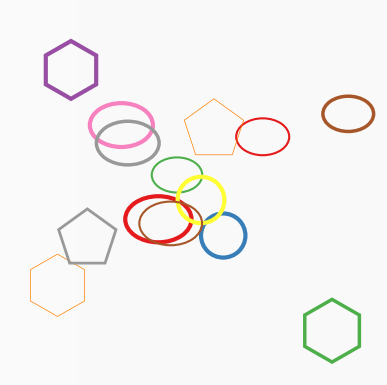[{"shape": "oval", "thickness": 1.5, "radius": 0.34, "center": [0.678, 0.645]}, {"shape": "oval", "thickness": 3, "radius": 0.43, "center": [0.409, 0.431]}, {"shape": "circle", "thickness": 3, "radius": 0.29, "center": [0.576, 0.388]}, {"shape": "oval", "thickness": 1.5, "radius": 0.33, "center": [0.457, 0.546]}, {"shape": "hexagon", "thickness": 2.5, "radius": 0.41, "center": [0.857, 0.141]}, {"shape": "hexagon", "thickness": 3, "radius": 0.38, "center": [0.183, 0.818]}, {"shape": "pentagon", "thickness": 0.5, "radius": 0.4, "center": [0.552, 0.663]}, {"shape": "hexagon", "thickness": 0.5, "radius": 0.4, "center": [0.148, 0.259]}, {"shape": "circle", "thickness": 3, "radius": 0.3, "center": [0.519, 0.481]}, {"shape": "oval", "thickness": 2.5, "radius": 0.33, "center": [0.899, 0.704]}, {"shape": "oval", "thickness": 1.5, "radius": 0.41, "center": [0.44, 0.42]}, {"shape": "oval", "thickness": 3, "radius": 0.41, "center": [0.313, 0.675]}, {"shape": "oval", "thickness": 2.5, "radius": 0.4, "center": [0.33, 0.628]}, {"shape": "pentagon", "thickness": 2, "radius": 0.39, "center": [0.225, 0.38]}]